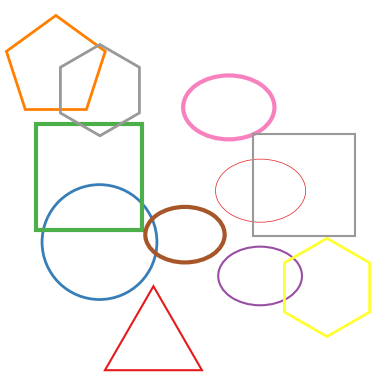[{"shape": "triangle", "thickness": 1.5, "radius": 0.73, "center": [0.399, 0.111]}, {"shape": "oval", "thickness": 0.5, "radius": 0.59, "center": [0.677, 0.505]}, {"shape": "circle", "thickness": 2, "radius": 0.75, "center": [0.258, 0.371]}, {"shape": "square", "thickness": 3, "radius": 0.69, "center": [0.231, 0.539]}, {"shape": "oval", "thickness": 1.5, "radius": 0.54, "center": [0.676, 0.283]}, {"shape": "pentagon", "thickness": 2, "radius": 0.68, "center": [0.145, 0.825]}, {"shape": "hexagon", "thickness": 2, "radius": 0.64, "center": [0.849, 0.253]}, {"shape": "oval", "thickness": 3, "radius": 0.52, "center": [0.48, 0.39]}, {"shape": "oval", "thickness": 3, "radius": 0.59, "center": [0.594, 0.721]}, {"shape": "square", "thickness": 1.5, "radius": 0.66, "center": [0.79, 0.52]}, {"shape": "hexagon", "thickness": 2, "radius": 0.59, "center": [0.259, 0.766]}]